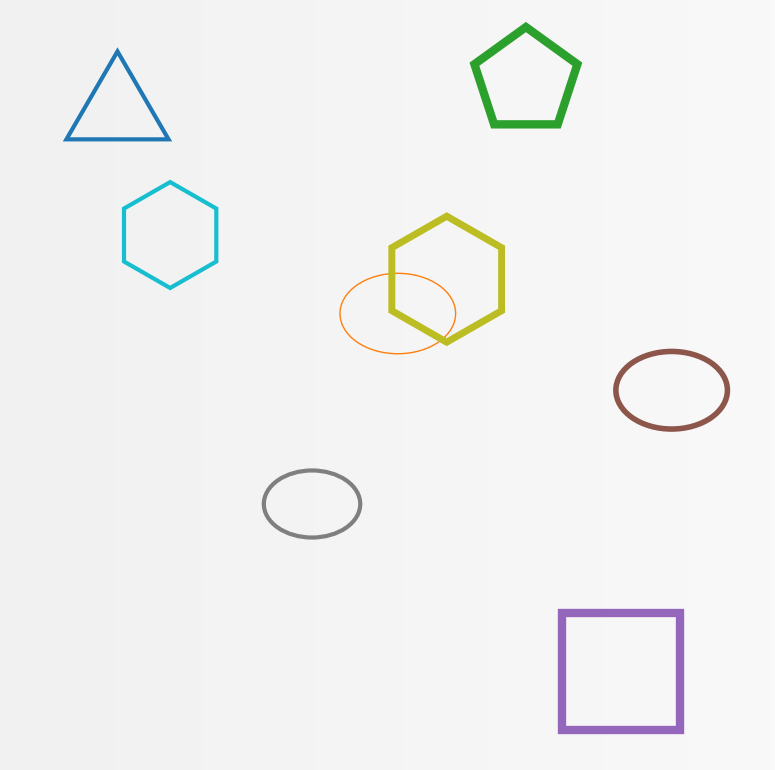[{"shape": "triangle", "thickness": 1.5, "radius": 0.38, "center": [0.152, 0.857]}, {"shape": "oval", "thickness": 0.5, "radius": 0.37, "center": [0.513, 0.593]}, {"shape": "pentagon", "thickness": 3, "radius": 0.35, "center": [0.679, 0.895]}, {"shape": "square", "thickness": 3, "radius": 0.38, "center": [0.801, 0.128]}, {"shape": "oval", "thickness": 2, "radius": 0.36, "center": [0.867, 0.493]}, {"shape": "oval", "thickness": 1.5, "radius": 0.31, "center": [0.403, 0.345]}, {"shape": "hexagon", "thickness": 2.5, "radius": 0.41, "center": [0.576, 0.637]}, {"shape": "hexagon", "thickness": 1.5, "radius": 0.34, "center": [0.22, 0.695]}]